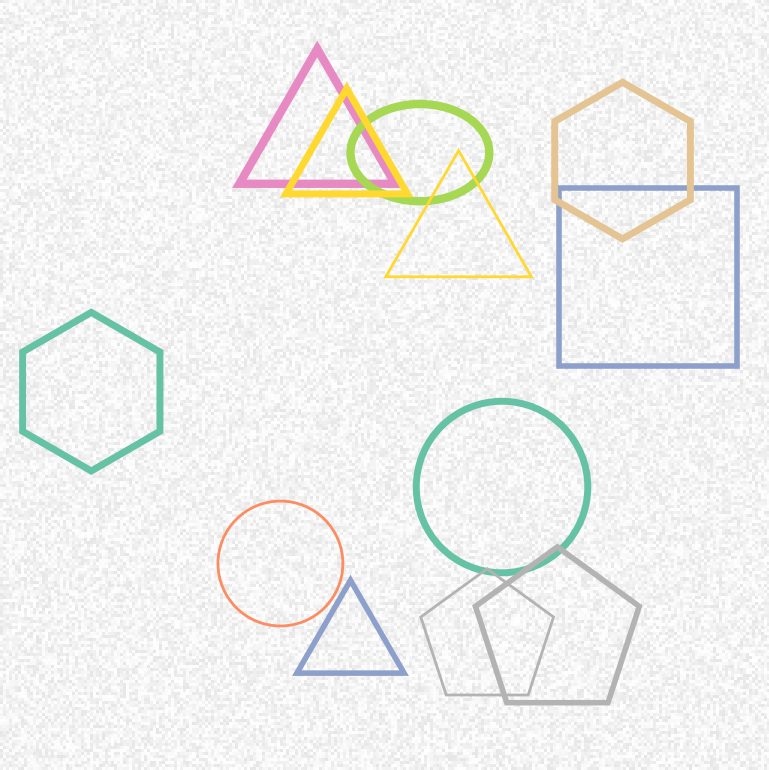[{"shape": "circle", "thickness": 2.5, "radius": 0.56, "center": [0.652, 0.368]}, {"shape": "hexagon", "thickness": 2.5, "radius": 0.51, "center": [0.119, 0.491]}, {"shape": "circle", "thickness": 1, "radius": 0.41, "center": [0.364, 0.268]}, {"shape": "triangle", "thickness": 2, "radius": 0.4, "center": [0.455, 0.166]}, {"shape": "square", "thickness": 2, "radius": 0.58, "center": [0.842, 0.64]}, {"shape": "triangle", "thickness": 3, "radius": 0.58, "center": [0.412, 0.82]}, {"shape": "oval", "thickness": 3, "radius": 0.45, "center": [0.545, 0.802]}, {"shape": "triangle", "thickness": 1, "radius": 0.55, "center": [0.596, 0.695]}, {"shape": "triangle", "thickness": 2.5, "radius": 0.46, "center": [0.45, 0.794]}, {"shape": "hexagon", "thickness": 2.5, "radius": 0.51, "center": [0.809, 0.791]}, {"shape": "pentagon", "thickness": 1, "radius": 0.45, "center": [0.633, 0.171]}, {"shape": "pentagon", "thickness": 2, "radius": 0.56, "center": [0.724, 0.178]}]